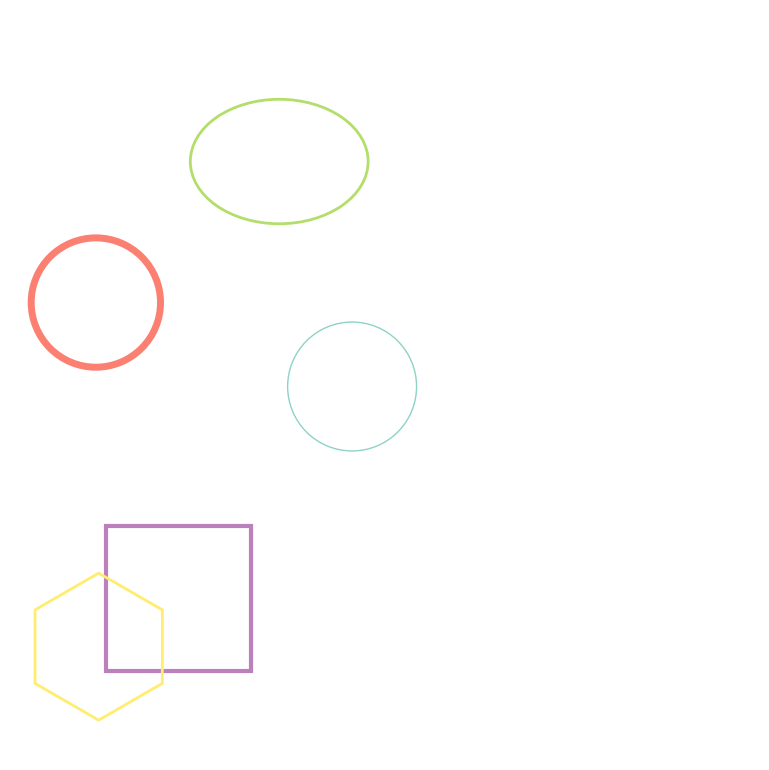[{"shape": "circle", "thickness": 0.5, "radius": 0.42, "center": [0.457, 0.498]}, {"shape": "circle", "thickness": 2.5, "radius": 0.42, "center": [0.124, 0.607]}, {"shape": "oval", "thickness": 1, "radius": 0.58, "center": [0.363, 0.79]}, {"shape": "square", "thickness": 1.5, "radius": 0.47, "center": [0.231, 0.223]}, {"shape": "hexagon", "thickness": 1, "radius": 0.48, "center": [0.128, 0.16]}]